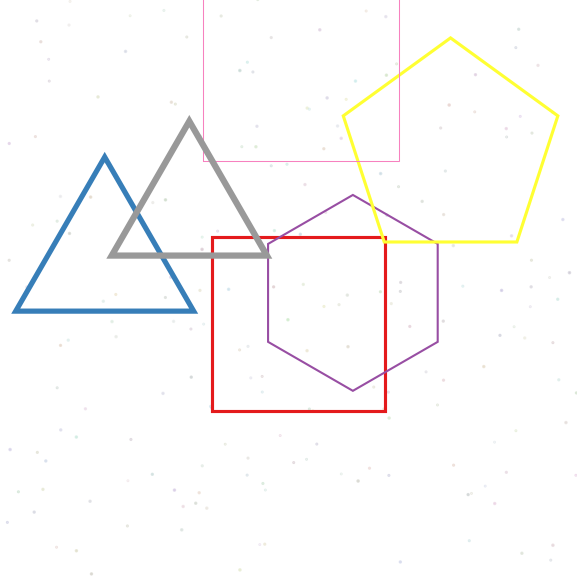[{"shape": "square", "thickness": 1.5, "radius": 0.75, "center": [0.517, 0.438]}, {"shape": "triangle", "thickness": 2.5, "radius": 0.89, "center": [0.181, 0.549]}, {"shape": "hexagon", "thickness": 1, "radius": 0.85, "center": [0.611, 0.492]}, {"shape": "pentagon", "thickness": 1.5, "radius": 0.98, "center": [0.78, 0.738]}, {"shape": "square", "thickness": 0.5, "radius": 0.85, "center": [0.521, 0.89]}, {"shape": "triangle", "thickness": 3, "radius": 0.78, "center": [0.328, 0.634]}]